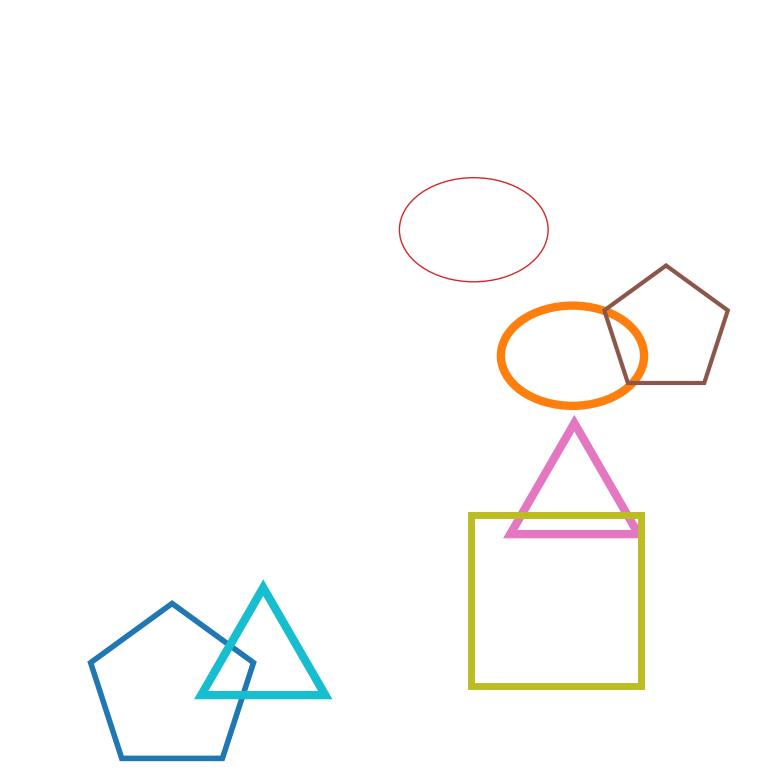[{"shape": "pentagon", "thickness": 2, "radius": 0.56, "center": [0.223, 0.105]}, {"shape": "oval", "thickness": 3, "radius": 0.46, "center": [0.743, 0.538]}, {"shape": "oval", "thickness": 0.5, "radius": 0.48, "center": [0.615, 0.702]}, {"shape": "pentagon", "thickness": 1.5, "radius": 0.42, "center": [0.865, 0.571]}, {"shape": "triangle", "thickness": 3, "radius": 0.48, "center": [0.746, 0.354]}, {"shape": "square", "thickness": 2.5, "radius": 0.55, "center": [0.722, 0.22]}, {"shape": "triangle", "thickness": 3, "radius": 0.47, "center": [0.342, 0.144]}]